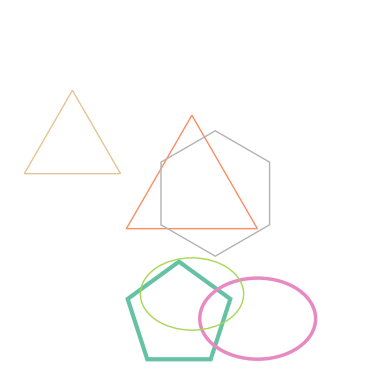[{"shape": "pentagon", "thickness": 3, "radius": 0.7, "center": [0.465, 0.18]}, {"shape": "triangle", "thickness": 1, "radius": 0.98, "center": [0.498, 0.504]}, {"shape": "oval", "thickness": 2.5, "radius": 0.75, "center": [0.669, 0.172]}, {"shape": "oval", "thickness": 1, "radius": 0.67, "center": [0.499, 0.236]}, {"shape": "triangle", "thickness": 1, "radius": 0.72, "center": [0.188, 0.621]}, {"shape": "hexagon", "thickness": 1, "radius": 0.81, "center": [0.559, 0.497]}]